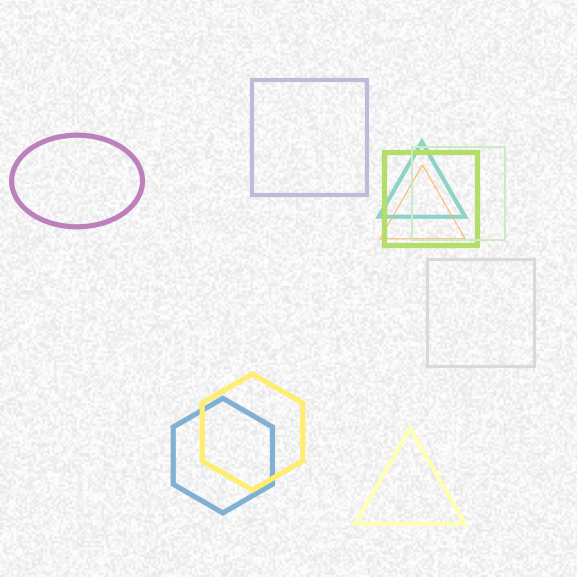[{"shape": "triangle", "thickness": 2, "radius": 0.43, "center": [0.731, 0.667]}, {"shape": "triangle", "thickness": 2, "radius": 0.55, "center": [0.71, 0.147]}, {"shape": "square", "thickness": 2, "radius": 0.5, "center": [0.535, 0.761]}, {"shape": "hexagon", "thickness": 2.5, "radius": 0.5, "center": [0.386, 0.21]}, {"shape": "triangle", "thickness": 0.5, "radius": 0.43, "center": [0.732, 0.628]}, {"shape": "square", "thickness": 2.5, "radius": 0.4, "center": [0.746, 0.656]}, {"shape": "square", "thickness": 1.5, "radius": 0.46, "center": [0.833, 0.458]}, {"shape": "oval", "thickness": 2.5, "radius": 0.57, "center": [0.133, 0.686]}, {"shape": "square", "thickness": 1, "radius": 0.4, "center": [0.795, 0.664]}, {"shape": "hexagon", "thickness": 2.5, "radius": 0.5, "center": [0.437, 0.251]}]